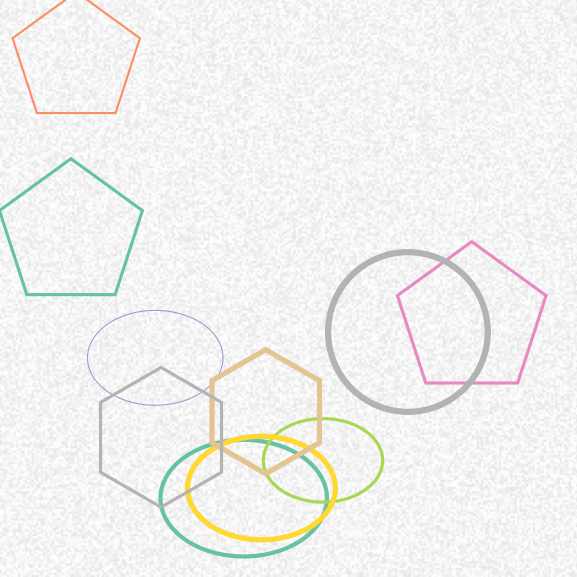[{"shape": "oval", "thickness": 2, "radius": 0.72, "center": [0.422, 0.136]}, {"shape": "pentagon", "thickness": 1.5, "radius": 0.65, "center": [0.123, 0.594]}, {"shape": "pentagon", "thickness": 1, "radius": 0.58, "center": [0.132, 0.897]}, {"shape": "oval", "thickness": 0.5, "radius": 0.59, "center": [0.269, 0.38]}, {"shape": "pentagon", "thickness": 1.5, "radius": 0.68, "center": [0.817, 0.445]}, {"shape": "oval", "thickness": 1.5, "radius": 0.52, "center": [0.559, 0.202]}, {"shape": "oval", "thickness": 2.5, "radius": 0.64, "center": [0.453, 0.154]}, {"shape": "hexagon", "thickness": 2.5, "radius": 0.54, "center": [0.46, 0.286]}, {"shape": "hexagon", "thickness": 1.5, "radius": 0.6, "center": [0.279, 0.242]}, {"shape": "circle", "thickness": 3, "radius": 0.69, "center": [0.706, 0.424]}]